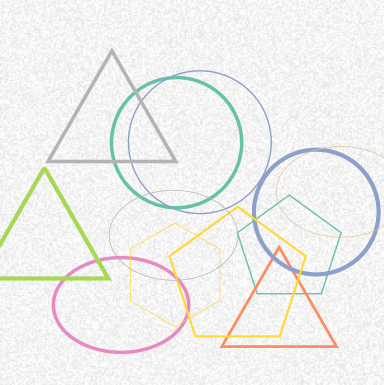[{"shape": "pentagon", "thickness": 1, "radius": 0.71, "center": [0.751, 0.352]}, {"shape": "circle", "thickness": 2.5, "radius": 0.85, "center": [0.459, 0.629]}, {"shape": "triangle", "thickness": 2, "radius": 0.86, "center": [0.725, 0.186]}, {"shape": "circle", "thickness": 1, "radius": 0.93, "center": [0.519, 0.631]}, {"shape": "circle", "thickness": 3, "radius": 0.81, "center": [0.821, 0.449]}, {"shape": "oval", "thickness": 2.5, "radius": 0.88, "center": [0.314, 0.208]}, {"shape": "triangle", "thickness": 3, "radius": 0.96, "center": [0.115, 0.373]}, {"shape": "pentagon", "thickness": 1.5, "radius": 0.93, "center": [0.617, 0.277]}, {"shape": "hexagon", "thickness": 0.5, "radius": 0.67, "center": [0.455, 0.286]}, {"shape": "oval", "thickness": 0.5, "radius": 0.84, "center": [0.886, 0.502]}, {"shape": "triangle", "thickness": 2.5, "radius": 0.96, "center": [0.291, 0.676]}, {"shape": "oval", "thickness": 0.5, "radius": 0.83, "center": [0.451, 0.389]}]